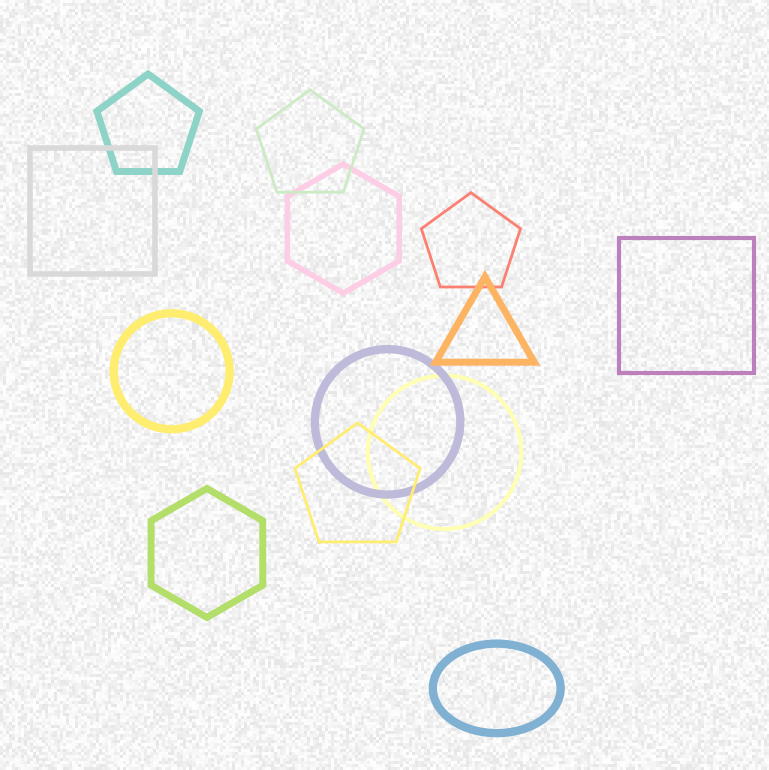[{"shape": "pentagon", "thickness": 2.5, "radius": 0.35, "center": [0.192, 0.834]}, {"shape": "circle", "thickness": 1.5, "radius": 0.5, "center": [0.577, 0.413]}, {"shape": "circle", "thickness": 3, "radius": 0.47, "center": [0.503, 0.452]}, {"shape": "pentagon", "thickness": 1, "radius": 0.34, "center": [0.612, 0.682]}, {"shape": "oval", "thickness": 3, "radius": 0.42, "center": [0.645, 0.106]}, {"shape": "triangle", "thickness": 2.5, "radius": 0.37, "center": [0.63, 0.567]}, {"shape": "hexagon", "thickness": 2.5, "radius": 0.42, "center": [0.269, 0.282]}, {"shape": "hexagon", "thickness": 2, "radius": 0.42, "center": [0.446, 0.703]}, {"shape": "square", "thickness": 2, "radius": 0.41, "center": [0.12, 0.726]}, {"shape": "square", "thickness": 1.5, "radius": 0.44, "center": [0.891, 0.603]}, {"shape": "pentagon", "thickness": 1, "radius": 0.37, "center": [0.403, 0.81]}, {"shape": "pentagon", "thickness": 1, "radius": 0.43, "center": [0.464, 0.365]}, {"shape": "circle", "thickness": 3, "radius": 0.38, "center": [0.223, 0.518]}]